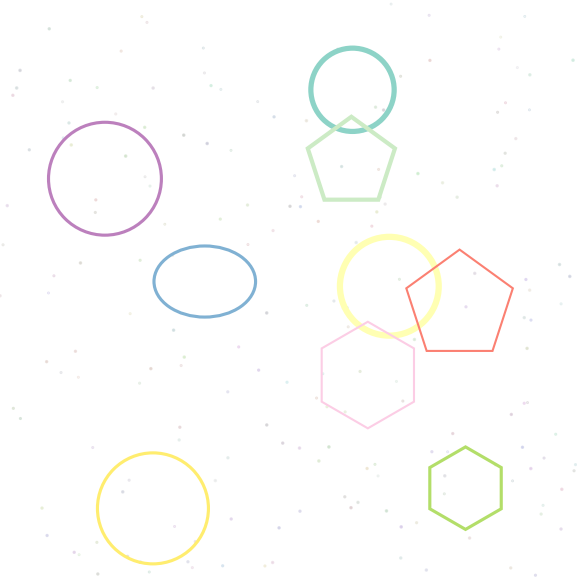[{"shape": "circle", "thickness": 2.5, "radius": 0.36, "center": [0.61, 0.844]}, {"shape": "circle", "thickness": 3, "radius": 0.43, "center": [0.674, 0.503]}, {"shape": "pentagon", "thickness": 1, "radius": 0.48, "center": [0.796, 0.47]}, {"shape": "oval", "thickness": 1.5, "radius": 0.44, "center": [0.355, 0.512]}, {"shape": "hexagon", "thickness": 1.5, "radius": 0.36, "center": [0.806, 0.154]}, {"shape": "hexagon", "thickness": 1, "radius": 0.46, "center": [0.637, 0.35]}, {"shape": "circle", "thickness": 1.5, "radius": 0.49, "center": [0.182, 0.69]}, {"shape": "pentagon", "thickness": 2, "radius": 0.4, "center": [0.608, 0.718]}, {"shape": "circle", "thickness": 1.5, "radius": 0.48, "center": [0.265, 0.119]}]